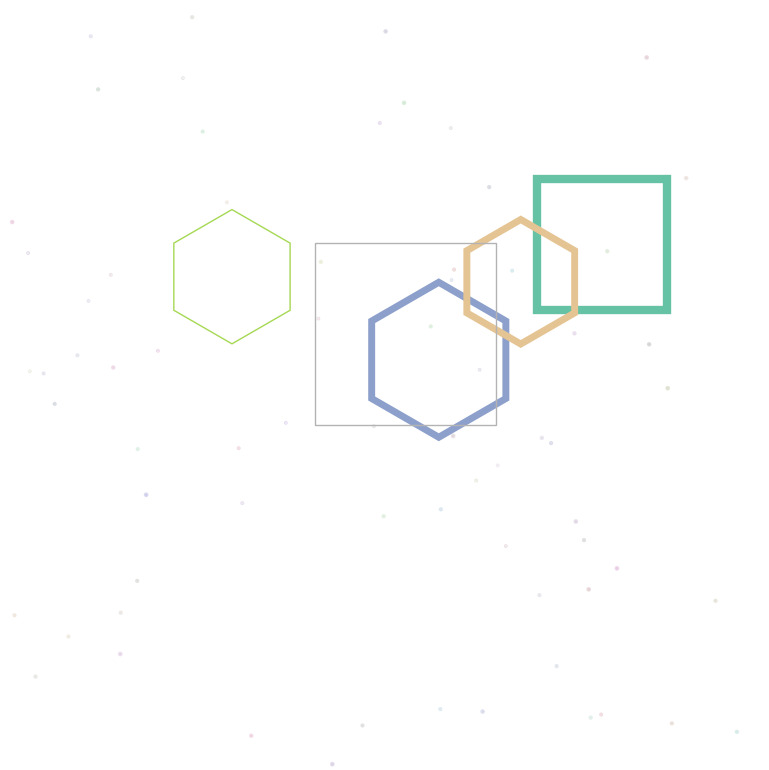[{"shape": "square", "thickness": 3, "radius": 0.42, "center": [0.782, 0.683]}, {"shape": "hexagon", "thickness": 2.5, "radius": 0.5, "center": [0.57, 0.533]}, {"shape": "hexagon", "thickness": 0.5, "radius": 0.44, "center": [0.301, 0.641]}, {"shape": "hexagon", "thickness": 2.5, "radius": 0.4, "center": [0.676, 0.634]}, {"shape": "square", "thickness": 0.5, "radius": 0.59, "center": [0.526, 0.566]}]